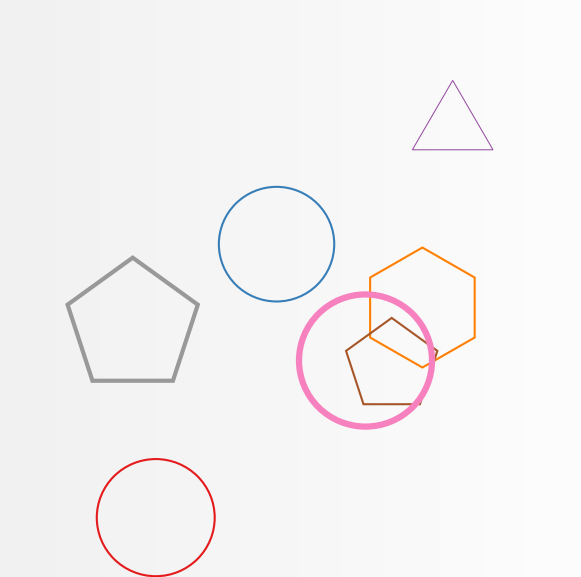[{"shape": "circle", "thickness": 1, "radius": 0.51, "center": [0.268, 0.103]}, {"shape": "circle", "thickness": 1, "radius": 0.5, "center": [0.476, 0.576]}, {"shape": "triangle", "thickness": 0.5, "radius": 0.4, "center": [0.779, 0.78]}, {"shape": "hexagon", "thickness": 1, "radius": 0.52, "center": [0.727, 0.467]}, {"shape": "pentagon", "thickness": 1, "radius": 0.41, "center": [0.674, 0.366]}, {"shape": "circle", "thickness": 3, "radius": 0.57, "center": [0.629, 0.375]}, {"shape": "pentagon", "thickness": 2, "radius": 0.59, "center": [0.228, 0.435]}]